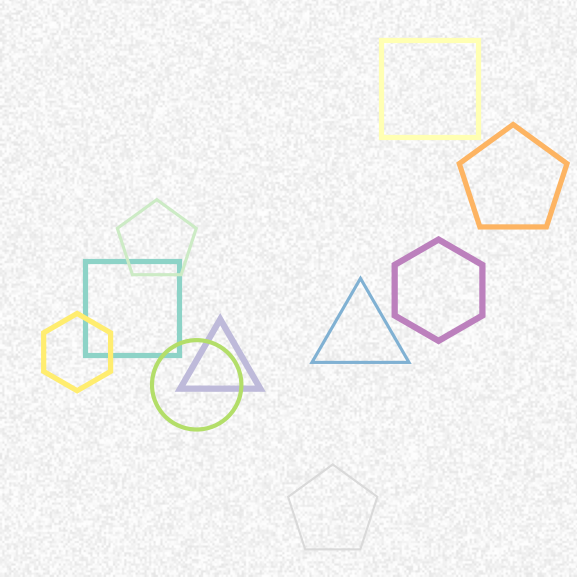[{"shape": "square", "thickness": 2.5, "radius": 0.41, "center": [0.228, 0.466]}, {"shape": "square", "thickness": 2.5, "radius": 0.42, "center": [0.744, 0.846]}, {"shape": "triangle", "thickness": 3, "radius": 0.4, "center": [0.381, 0.366]}, {"shape": "triangle", "thickness": 1.5, "radius": 0.48, "center": [0.624, 0.42]}, {"shape": "pentagon", "thickness": 2.5, "radius": 0.49, "center": [0.889, 0.686]}, {"shape": "circle", "thickness": 2, "radius": 0.39, "center": [0.341, 0.333]}, {"shape": "pentagon", "thickness": 1, "radius": 0.41, "center": [0.576, 0.114]}, {"shape": "hexagon", "thickness": 3, "radius": 0.44, "center": [0.759, 0.497]}, {"shape": "pentagon", "thickness": 1.5, "radius": 0.36, "center": [0.271, 0.582]}, {"shape": "hexagon", "thickness": 2.5, "radius": 0.33, "center": [0.134, 0.389]}]